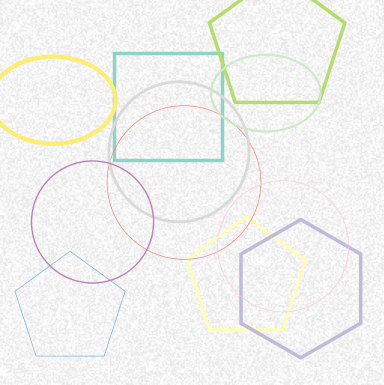[{"shape": "square", "thickness": 2.5, "radius": 0.7, "center": [0.436, 0.723]}, {"shape": "pentagon", "thickness": 2, "radius": 0.81, "center": [0.639, 0.275]}, {"shape": "hexagon", "thickness": 2.5, "radius": 0.9, "center": [0.781, 0.25]}, {"shape": "circle", "thickness": 0.5, "radius": 1.0, "center": [0.478, 0.526]}, {"shape": "pentagon", "thickness": 0.5, "radius": 0.75, "center": [0.182, 0.197]}, {"shape": "pentagon", "thickness": 2.5, "radius": 0.92, "center": [0.72, 0.884]}, {"shape": "circle", "thickness": 0.5, "radius": 0.85, "center": [0.735, 0.36]}, {"shape": "circle", "thickness": 2, "radius": 0.91, "center": [0.465, 0.606]}, {"shape": "circle", "thickness": 1, "radius": 0.79, "center": [0.24, 0.423]}, {"shape": "oval", "thickness": 1.5, "radius": 0.71, "center": [0.69, 0.758]}, {"shape": "oval", "thickness": 3, "radius": 0.81, "center": [0.138, 0.74]}]